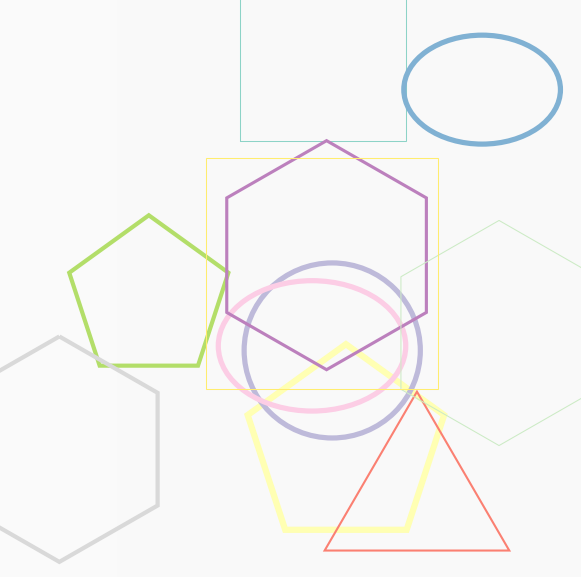[{"shape": "square", "thickness": 0.5, "radius": 0.71, "center": [0.556, 0.897]}, {"shape": "pentagon", "thickness": 3, "radius": 0.89, "center": [0.595, 0.225]}, {"shape": "circle", "thickness": 2.5, "radius": 0.76, "center": [0.572, 0.392]}, {"shape": "triangle", "thickness": 1, "radius": 0.92, "center": [0.717, 0.138]}, {"shape": "oval", "thickness": 2.5, "radius": 0.67, "center": [0.829, 0.844]}, {"shape": "pentagon", "thickness": 2, "radius": 0.72, "center": [0.256, 0.482]}, {"shape": "oval", "thickness": 2.5, "radius": 0.81, "center": [0.537, 0.4]}, {"shape": "hexagon", "thickness": 2, "radius": 0.98, "center": [0.102, 0.221]}, {"shape": "hexagon", "thickness": 1.5, "radius": 0.99, "center": [0.562, 0.557]}, {"shape": "hexagon", "thickness": 0.5, "radius": 0.97, "center": [0.859, 0.423]}, {"shape": "square", "thickness": 0.5, "radius": 1.0, "center": [0.555, 0.525]}]